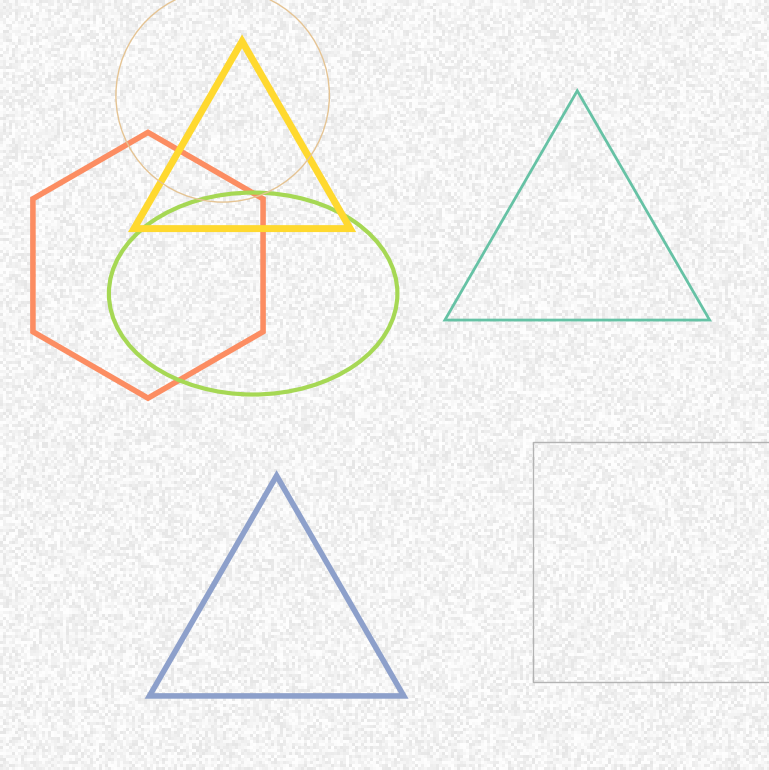[{"shape": "triangle", "thickness": 1, "radius": 0.99, "center": [0.75, 0.684]}, {"shape": "hexagon", "thickness": 2, "radius": 0.86, "center": [0.192, 0.655]}, {"shape": "triangle", "thickness": 2, "radius": 0.95, "center": [0.359, 0.192]}, {"shape": "oval", "thickness": 1.5, "radius": 0.94, "center": [0.329, 0.619]}, {"shape": "triangle", "thickness": 2.5, "radius": 0.81, "center": [0.314, 0.784]}, {"shape": "circle", "thickness": 0.5, "radius": 0.69, "center": [0.289, 0.876]}, {"shape": "square", "thickness": 0.5, "radius": 0.78, "center": [0.848, 0.27]}]